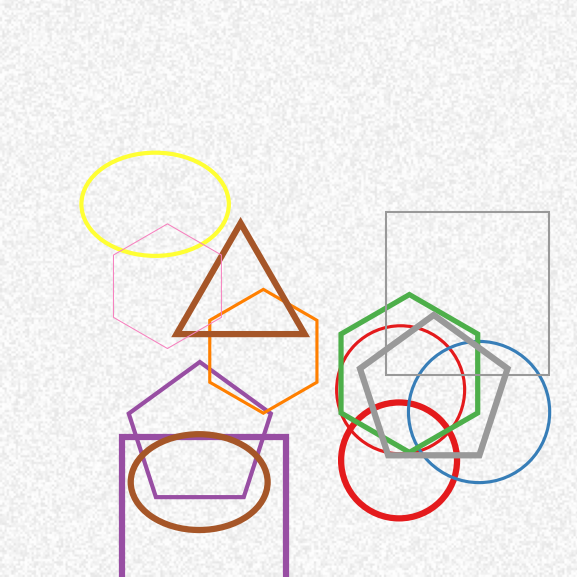[{"shape": "circle", "thickness": 1.5, "radius": 0.55, "center": [0.694, 0.324]}, {"shape": "circle", "thickness": 3, "radius": 0.5, "center": [0.691, 0.202]}, {"shape": "circle", "thickness": 1.5, "radius": 0.61, "center": [0.83, 0.286]}, {"shape": "hexagon", "thickness": 2.5, "radius": 0.68, "center": [0.709, 0.352]}, {"shape": "square", "thickness": 3, "radius": 0.71, "center": [0.353, 0.101]}, {"shape": "pentagon", "thickness": 2, "radius": 0.65, "center": [0.346, 0.243]}, {"shape": "hexagon", "thickness": 1.5, "radius": 0.54, "center": [0.456, 0.391]}, {"shape": "oval", "thickness": 2, "radius": 0.64, "center": [0.269, 0.645]}, {"shape": "triangle", "thickness": 3, "radius": 0.64, "center": [0.417, 0.485]}, {"shape": "oval", "thickness": 3, "radius": 0.59, "center": [0.345, 0.164]}, {"shape": "hexagon", "thickness": 0.5, "radius": 0.54, "center": [0.29, 0.504]}, {"shape": "square", "thickness": 1, "radius": 0.71, "center": [0.81, 0.49]}, {"shape": "pentagon", "thickness": 3, "radius": 0.67, "center": [0.751, 0.319]}]